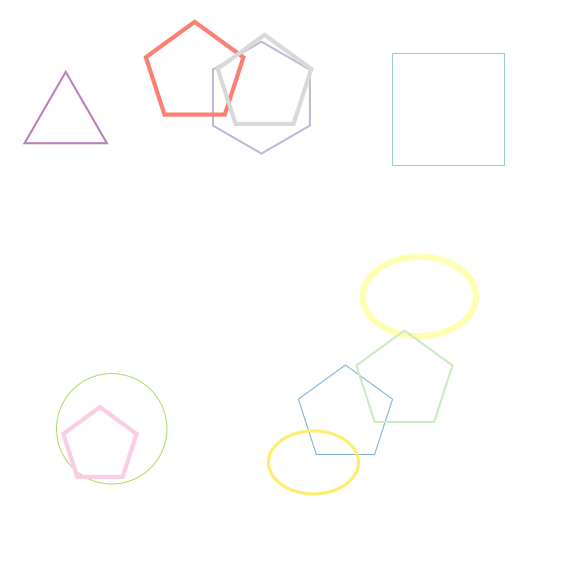[{"shape": "square", "thickness": 0.5, "radius": 0.49, "center": [0.776, 0.81]}, {"shape": "oval", "thickness": 3, "radius": 0.49, "center": [0.726, 0.486]}, {"shape": "hexagon", "thickness": 1, "radius": 0.48, "center": [0.453, 0.83]}, {"shape": "pentagon", "thickness": 2, "radius": 0.44, "center": [0.337, 0.873]}, {"shape": "pentagon", "thickness": 0.5, "radius": 0.43, "center": [0.598, 0.281]}, {"shape": "circle", "thickness": 0.5, "radius": 0.48, "center": [0.193, 0.257]}, {"shape": "pentagon", "thickness": 2, "radius": 0.33, "center": [0.173, 0.227]}, {"shape": "pentagon", "thickness": 2, "radius": 0.43, "center": [0.458, 0.854]}, {"shape": "triangle", "thickness": 1, "radius": 0.41, "center": [0.114, 0.792]}, {"shape": "pentagon", "thickness": 1, "radius": 0.44, "center": [0.7, 0.339]}, {"shape": "oval", "thickness": 1.5, "radius": 0.39, "center": [0.543, 0.198]}]